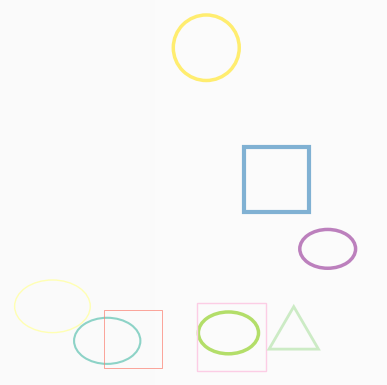[{"shape": "oval", "thickness": 1.5, "radius": 0.43, "center": [0.277, 0.115]}, {"shape": "oval", "thickness": 1, "radius": 0.49, "center": [0.135, 0.204]}, {"shape": "square", "thickness": 0.5, "radius": 0.38, "center": [0.343, 0.121]}, {"shape": "square", "thickness": 3, "radius": 0.42, "center": [0.713, 0.533]}, {"shape": "oval", "thickness": 2.5, "radius": 0.39, "center": [0.59, 0.135]}, {"shape": "square", "thickness": 1, "radius": 0.44, "center": [0.597, 0.125]}, {"shape": "oval", "thickness": 2.5, "radius": 0.36, "center": [0.846, 0.354]}, {"shape": "triangle", "thickness": 2, "radius": 0.37, "center": [0.758, 0.13]}, {"shape": "circle", "thickness": 2.5, "radius": 0.43, "center": [0.532, 0.876]}]